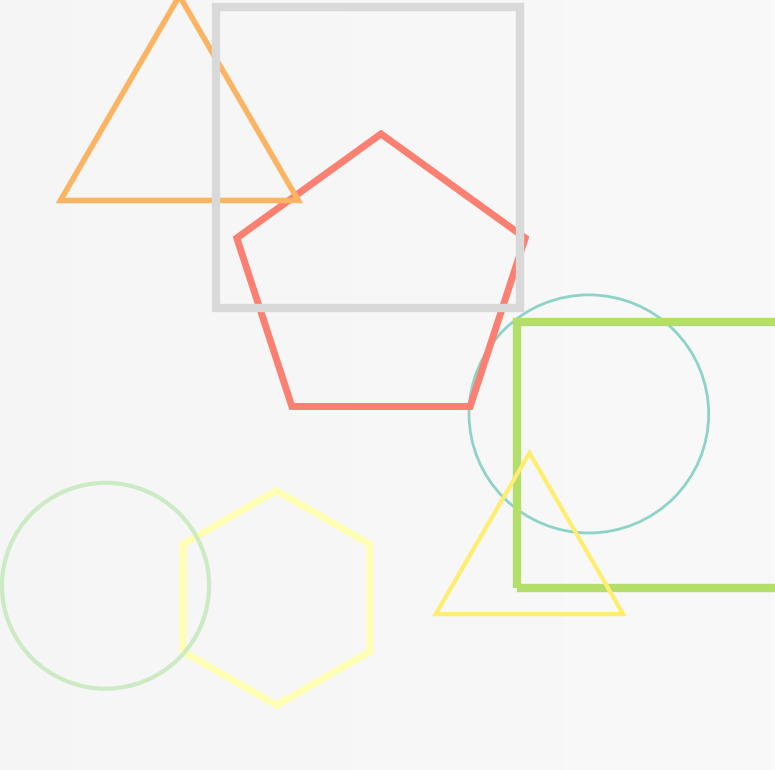[{"shape": "circle", "thickness": 1, "radius": 0.77, "center": [0.76, 0.462]}, {"shape": "hexagon", "thickness": 2.5, "radius": 0.7, "center": [0.357, 0.224]}, {"shape": "pentagon", "thickness": 2.5, "radius": 0.98, "center": [0.492, 0.63]}, {"shape": "triangle", "thickness": 2, "radius": 0.89, "center": [0.231, 0.828]}, {"shape": "square", "thickness": 3, "radius": 0.86, "center": [0.84, 0.409]}, {"shape": "square", "thickness": 3, "radius": 0.98, "center": [0.475, 0.796]}, {"shape": "circle", "thickness": 1.5, "radius": 0.67, "center": [0.136, 0.239]}, {"shape": "triangle", "thickness": 1.5, "radius": 0.7, "center": [0.683, 0.272]}]